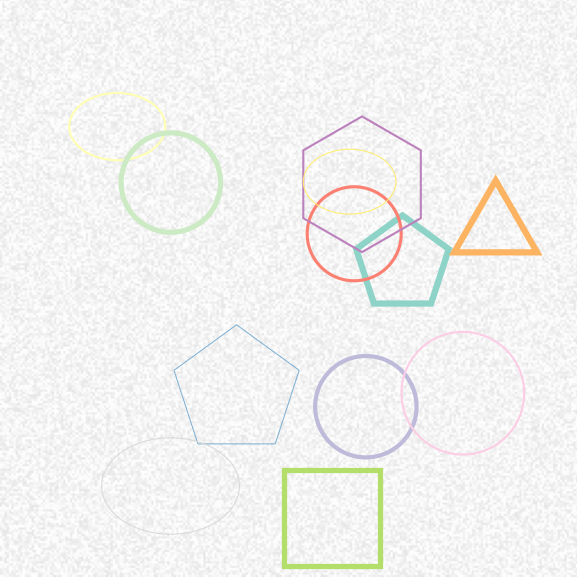[{"shape": "pentagon", "thickness": 3, "radius": 0.42, "center": [0.697, 0.542]}, {"shape": "oval", "thickness": 1, "radius": 0.42, "center": [0.203, 0.78]}, {"shape": "circle", "thickness": 2, "radius": 0.44, "center": [0.634, 0.295]}, {"shape": "circle", "thickness": 1.5, "radius": 0.41, "center": [0.613, 0.594]}, {"shape": "pentagon", "thickness": 0.5, "radius": 0.57, "center": [0.41, 0.323]}, {"shape": "triangle", "thickness": 3, "radius": 0.41, "center": [0.858, 0.604]}, {"shape": "square", "thickness": 2.5, "radius": 0.42, "center": [0.574, 0.102]}, {"shape": "circle", "thickness": 1, "radius": 0.53, "center": [0.801, 0.318]}, {"shape": "oval", "thickness": 0.5, "radius": 0.6, "center": [0.295, 0.158]}, {"shape": "hexagon", "thickness": 1, "radius": 0.59, "center": [0.627, 0.68]}, {"shape": "circle", "thickness": 2.5, "radius": 0.43, "center": [0.296, 0.683]}, {"shape": "oval", "thickness": 0.5, "radius": 0.4, "center": [0.605, 0.685]}]